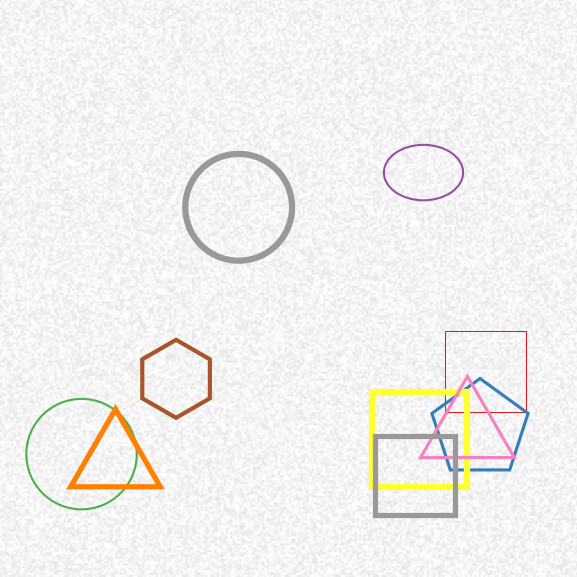[{"shape": "square", "thickness": 0.5, "radius": 0.35, "center": [0.841, 0.356]}, {"shape": "pentagon", "thickness": 1.5, "radius": 0.44, "center": [0.831, 0.256]}, {"shape": "circle", "thickness": 1, "radius": 0.48, "center": [0.141, 0.213]}, {"shape": "oval", "thickness": 1, "radius": 0.34, "center": [0.733, 0.7]}, {"shape": "triangle", "thickness": 2.5, "radius": 0.45, "center": [0.2, 0.201]}, {"shape": "square", "thickness": 3, "radius": 0.41, "center": [0.727, 0.238]}, {"shape": "hexagon", "thickness": 2, "radius": 0.34, "center": [0.305, 0.343]}, {"shape": "triangle", "thickness": 1.5, "radius": 0.47, "center": [0.809, 0.254]}, {"shape": "circle", "thickness": 3, "radius": 0.46, "center": [0.413, 0.64]}, {"shape": "square", "thickness": 2.5, "radius": 0.34, "center": [0.719, 0.176]}]